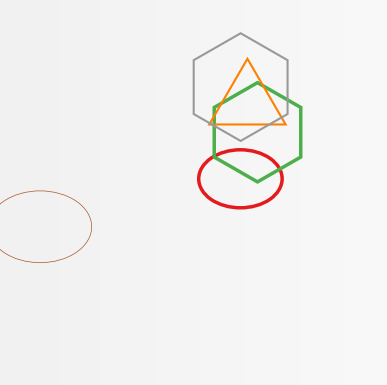[{"shape": "oval", "thickness": 2.5, "radius": 0.54, "center": [0.62, 0.536]}, {"shape": "hexagon", "thickness": 2.5, "radius": 0.64, "center": [0.664, 0.656]}, {"shape": "triangle", "thickness": 1.5, "radius": 0.57, "center": [0.639, 0.734]}, {"shape": "oval", "thickness": 0.5, "radius": 0.67, "center": [0.103, 0.411]}, {"shape": "hexagon", "thickness": 1.5, "radius": 0.7, "center": [0.621, 0.774]}]